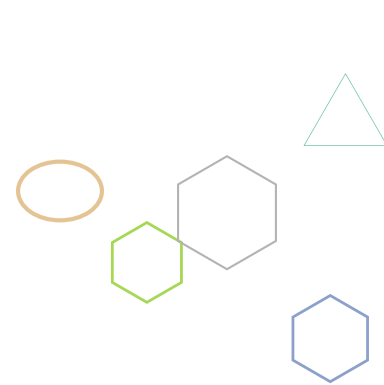[{"shape": "triangle", "thickness": 0.5, "radius": 0.62, "center": [0.897, 0.684]}, {"shape": "hexagon", "thickness": 2, "radius": 0.56, "center": [0.858, 0.121]}, {"shape": "hexagon", "thickness": 2, "radius": 0.52, "center": [0.381, 0.318]}, {"shape": "oval", "thickness": 3, "radius": 0.54, "center": [0.156, 0.504]}, {"shape": "hexagon", "thickness": 1.5, "radius": 0.73, "center": [0.59, 0.447]}]